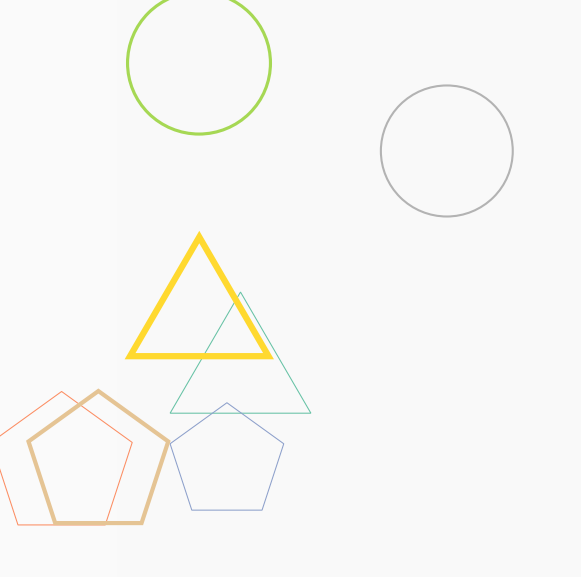[{"shape": "triangle", "thickness": 0.5, "radius": 0.7, "center": [0.414, 0.354]}, {"shape": "pentagon", "thickness": 0.5, "radius": 0.64, "center": [0.106, 0.193]}, {"shape": "pentagon", "thickness": 0.5, "radius": 0.51, "center": [0.39, 0.199]}, {"shape": "circle", "thickness": 1.5, "radius": 0.61, "center": [0.342, 0.89]}, {"shape": "triangle", "thickness": 3, "radius": 0.69, "center": [0.343, 0.451]}, {"shape": "pentagon", "thickness": 2, "radius": 0.63, "center": [0.169, 0.196]}, {"shape": "circle", "thickness": 1, "radius": 0.57, "center": [0.769, 0.738]}]